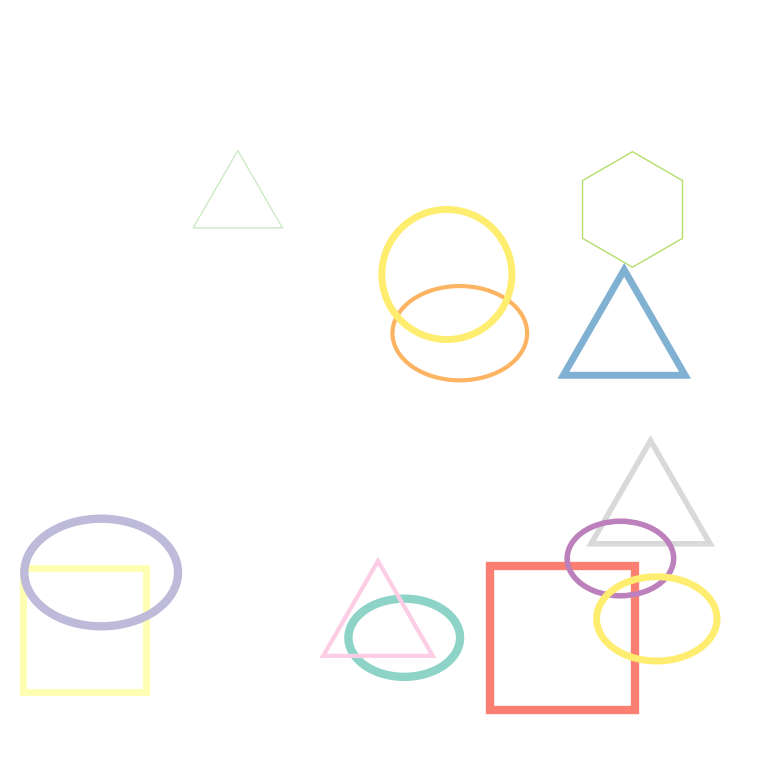[{"shape": "oval", "thickness": 3, "radius": 0.36, "center": [0.525, 0.172]}, {"shape": "square", "thickness": 2.5, "radius": 0.4, "center": [0.11, 0.182]}, {"shape": "oval", "thickness": 3, "radius": 0.5, "center": [0.131, 0.256]}, {"shape": "square", "thickness": 3, "radius": 0.47, "center": [0.73, 0.171]}, {"shape": "triangle", "thickness": 2.5, "radius": 0.46, "center": [0.811, 0.558]}, {"shape": "oval", "thickness": 1.5, "radius": 0.44, "center": [0.597, 0.567]}, {"shape": "hexagon", "thickness": 0.5, "radius": 0.37, "center": [0.821, 0.728]}, {"shape": "triangle", "thickness": 1.5, "radius": 0.41, "center": [0.491, 0.189]}, {"shape": "triangle", "thickness": 2, "radius": 0.45, "center": [0.845, 0.338]}, {"shape": "oval", "thickness": 2, "radius": 0.35, "center": [0.806, 0.275]}, {"shape": "triangle", "thickness": 0.5, "radius": 0.33, "center": [0.309, 0.738]}, {"shape": "circle", "thickness": 2.5, "radius": 0.42, "center": [0.58, 0.644]}, {"shape": "oval", "thickness": 2.5, "radius": 0.39, "center": [0.853, 0.196]}]